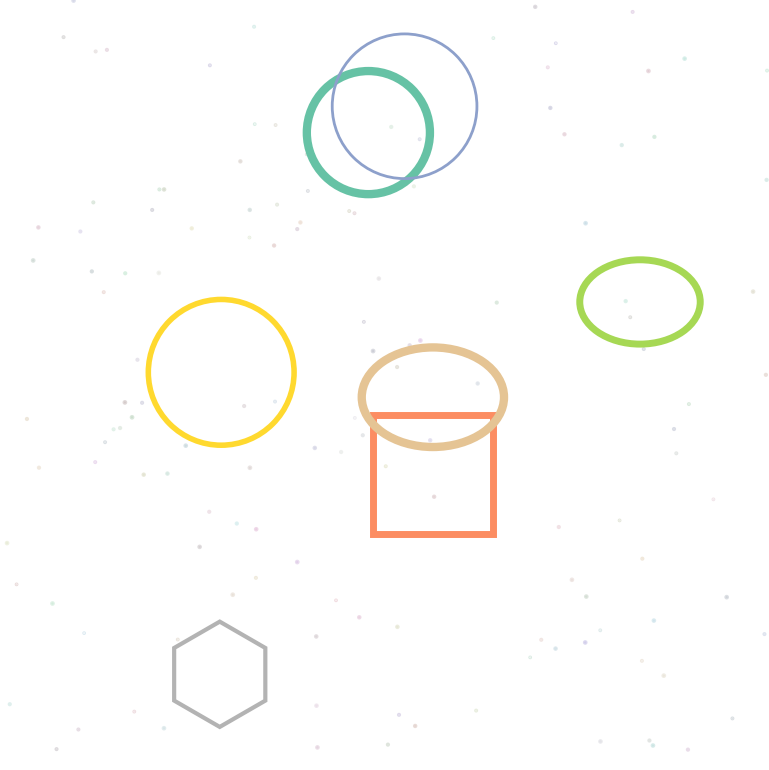[{"shape": "circle", "thickness": 3, "radius": 0.4, "center": [0.478, 0.828]}, {"shape": "square", "thickness": 2.5, "radius": 0.39, "center": [0.562, 0.384]}, {"shape": "circle", "thickness": 1, "radius": 0.47, "center": [0.525, 0.862]}, {"shape": "oval", "thickness": 2.5, "radius": 0.39, "center": [0.831, 0.608]}, {"shape": "circle", "thickness": 2, "radius": 0.47, "center": [0.287, 0.516]}, {"shape": "oval", "thickness": 3, "radius": 0.46, "center": [0.562, 0.484]}, {"shape": "hexagon", "thickness": 1.5, "radius": 0.34, "center": [0.285, 0.124]}]